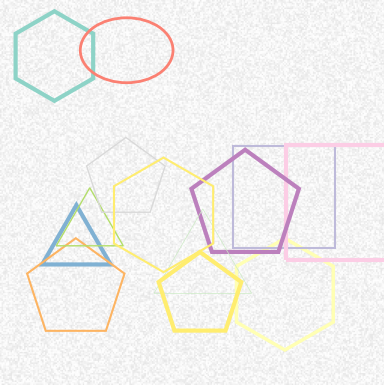[{"shape": "hexagon", "thickness": 3, "radius": 0.58, "center": [0.141, 0.854]}, {"shape": "hexagon", "thickness": 2.5, "radius": 0.73, "center": [0.74, 0.236]}, {"shape": "square", "thickness": 1.5, "radius": 0.66, "center": [0.739, 0.488]}, {"shape": "oval", "thickness": 2, "radius": 0.6, "center": [0.329, 0.869]}, {"shape": "triangle", "thickness": 3, "radius": 0.51, "center": [0.198, 0.364]}, {"shape": "pentagon", "thickness": 1.5, "radius": 0.66, "center": [0.197, 0.248]}, {"shape": "triangle", "thickness": 1, "radius": 0.5, "center": [0.233, 0.412]}, {"shape": "square", "thickness": 3, "radius": 0.75, "center": [0.892, 0.474]}, {"shape": "pentagon", "thickness": 1, "radius": 0.54, "center": [0.327, 0.536]}, {"shape": "pentagon", "thickness": 3, "radius": 0.73, "center": [0.637, 0.464]}, {"shape": "triangle", "thickness": 0.5, "radius": 0.73, "center": [0.527, 0.311]}, {"shape": "pentagon", "thickness": 3, "radius": 0.56, "center": [0.519, 0.233]}, {"shape": "hexagon", "thickness": 1.5, "radius": 0.74, "center": [0.425, 0.442]}]